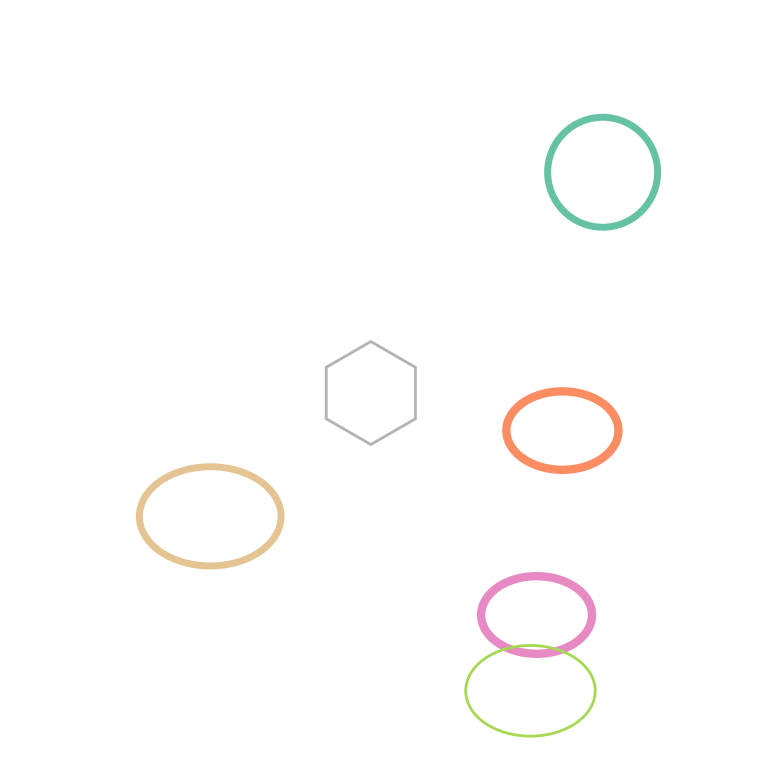[{"shape": "circle", "thickness": 2.5, "radius": 0.36, "center": [0.783, 0.776]}, {"shape": "oval", "thickness": 3, "radius": 0.36, "center": [0.73, 0.441]}, {"shape": "oval", "thickness": 3, "radius": 0.36, "center": [0.697, 0.201]}, {"shape": "oval", "thickness": 1, "radius": 0.42, "center": [0.689, 0.103]}, {"shape": "oval", "thickness": 2.5, "radius": 0.46, "center": [0.273, 0.329]}, {"shape": "hexagon", "thickness": 1, "radius": 0.33, "center": [0.482, 0.49]}]